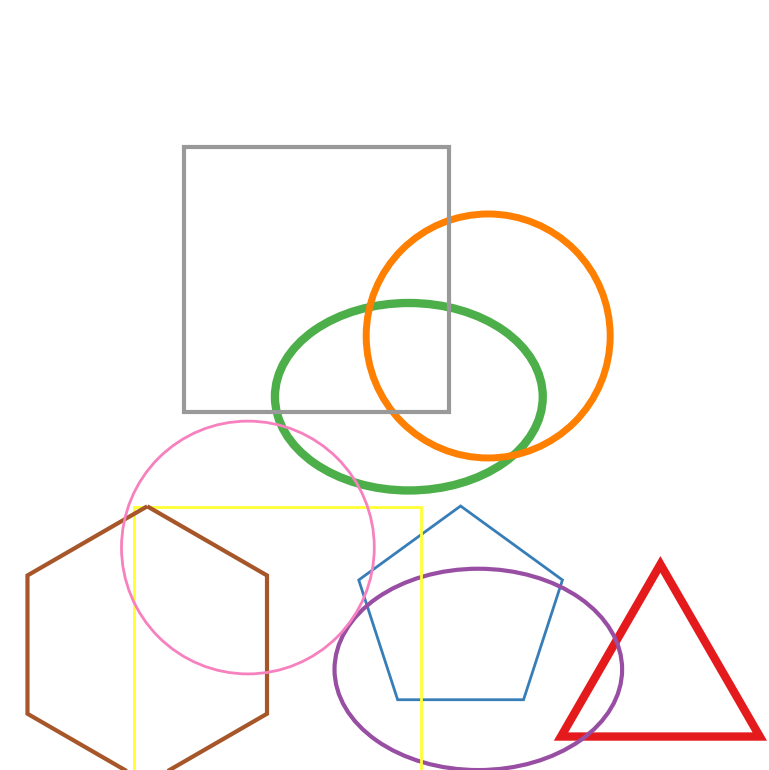[{"shape": "triangle", "thickness": 3, "radius": 0.75, "center": [0.858, 0.118]}, {"shape": "pentagon", "thickness": 1, "radius": 0.7, "center": [0.598, 0.204]}, {"shape": "oval", "thickness": 3, "radius": 0.87, "center": [0.531, 0.485]}, {"shape": "oval", "thickness": 1.5, "radius": 0.93, "center": [0.621, 0.131]}, {"shape": "circle", "thickness": 2.5, "radius": 0.79, "center": [0.634, 0.564]}, {"shape": "square", "thickness": 1, "radius": 0.93, "center": [0.36, 0.155]}, {"shape": "hexagon", "thickness": 1.5, "radius": 0.9, "center": [0.191, 0.163]}, {"shape": "circle", "thickness": 1, "radius": 0.82, "center": [0.322, 0.289]}, {"shape": "square", "thickness": 1.5, "radius": 0.86, "center": [0.411, 0.637]}]